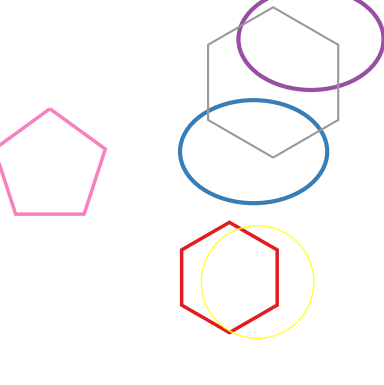[{"shape": "hexagon", "thickness": 2.5, "radius": 0.72, "center": [0.596, 0.279]}, {"shape": "oval", "thickness": 3, "radius": 0.96, "center": [0.659, 0.606]}, {"shape": "oval", "thickness": 3, "radius": 0.94, "center": [0.808, 0.898]}, {"shape": "circle", "thickness": 1, "radius": 0.73, "center": [0.669, 0.267]}, {"shape": "pentagon", "thickness": 2.5, "radius": 0.76, "center": [0.13, 0.566]}, {"shape": "hexagon", "thickness": 1.5, "radius": 0.98, "center": [0.709, 0.786]}]